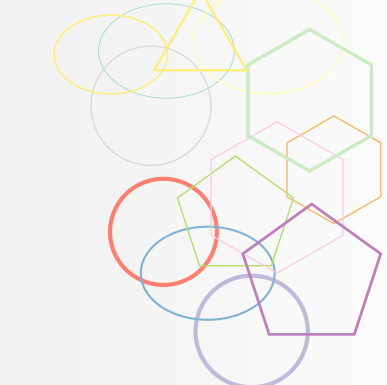[{"shape": "oval", "thickness": 0.5, "radius": 0.88, "center": [0.43, 0.868]}, {"shape": "oval", "thickness": 1, "radius": 0.97, "center": [0.693, 0.892]}, {"shape": "circle", "thickness": 3, "radius": 0.72, "center": [0.649, 0.139]}, {"shape": "circle", "thickness": 3, "radius": 0.69, "center": [0.422, 0.398]}, {"shape": "oval", "thickness": 1.5, "radius": 0.86, "center": [0.536, 0.29]}, {"shape": "hexagon", "thickness": 1, "radius": 0.7, "center": [0.862, 0.559]}, {"shape": "pentagon", "thickness": 1, "radius": 0.79, "center": [0.608, 0.437]}, {"shape": "hexagon", "thickness": 1, "radius": 0.98, "center": [0.715, 0.487]}, {"shape": "circle", "thickness": 1, "radius": 0.77, "center": [0.39, 0.725]}, {"shape": "pentagon", "thickness": 2, "radius": 0.94, "center": [0.805, 0.283]}, {"shape": "hexagon", "thickness": 2.5, "radius": 0.92, "center": [0.799, 0.74]}, {"shape": "triangle", "thickness": 1.5, "radius": 0.69, "center": [0.517, 0.886]}, {"shape": "oval", "thickness": 1, "radius": 0.73, "center": [0.286, 0.858]}]